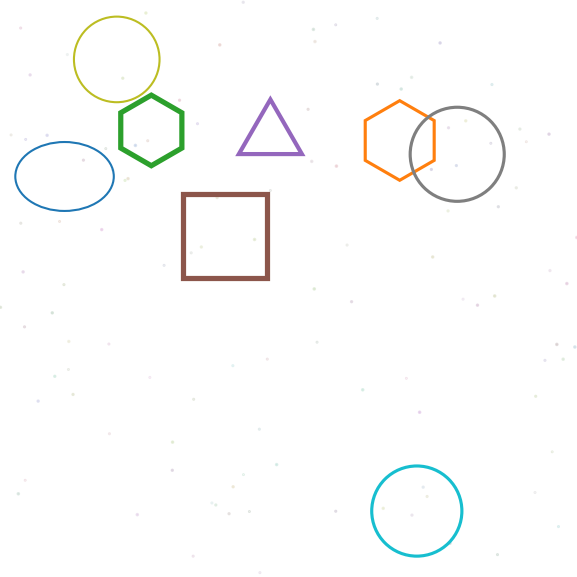[{"shape": "oval", "thickness": 1, "radius": 0.43, "center": [0.112, 0.694]}, {"shape": "hexagon", "thickness": 1.5, "radius": 0.34, "center": [0.692, 0.756]}, {"shape": "hexagon", "thickness": 2.5, "radius": 0.31, "center": [0.262, 0.773]}, {"shape": "triangle", "thickness": 2, "radius": 0.32, "center": [0.468, 0.764]}, {"shape": "square", "thickness": 2.5, "radius": 0.36, "center": [0.389, 0.591]}, {"shape": "circle", "thickness": 1.5, "radius": 0.41, "center": [0.792, 0.732]}, {"shape": "circle", "thickness": 1, "radius": 0.37, "center": [0.202, 0.896]}, {"shape": "circle", "thickness": 1.5, "radius": 0.39, "center": [0.722, 0.114]}]